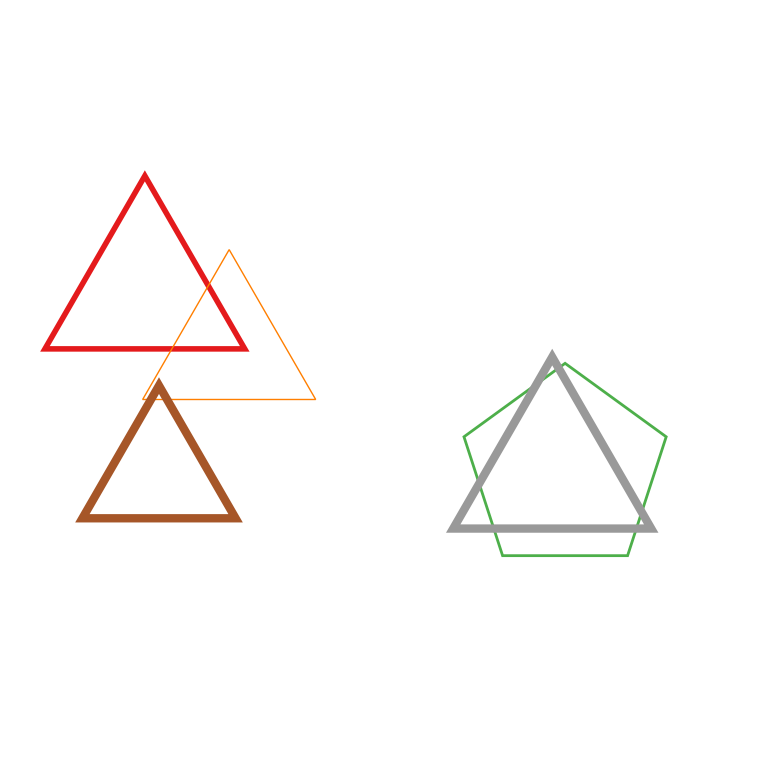[{"shape": "triangle", "thickness": 2, "radius": 0.75, "center": [0.188, 0.622]}, {"shape": "pentagon", "thickness": 1, "radius": 0.69, "center": [0.734, 0.39]}, {"shape": "triangle", "thickness": 0.5, "radius": 0.65, "center": [0.298, 0.546]}, {"shape": "triangle", "thickness": 3, "radius": 0.57, "center": [0.206, 0.384]}, {"shape": "triangle", "thickness": 3, "radius": 0.74, "center": [0.717, 0.388]}]